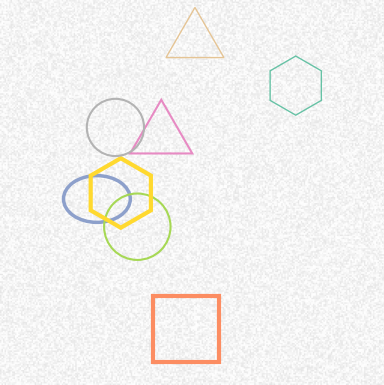[{"shape": "hexagon", "thickness": 1, "radius": 0.38, "center": [0.768, 0.778]}, {"shape": "square", "thickness": 3, "radius": 0.43, "center": [0.484, 0.146]}, {"shape": "oval", "thickness": 2.5, "radius": 0.43, "center": [0.252, 0.483]}, {"shape": "triangle", "thickness": 1.5, "radius": 0.46, "center": [0.419, 0.648]}, {"shape": "circle", "thickness": 1.5, "radius": 0.43, "center": [0.357, 0.411]}, {"shape": "hexagon", "thickness": 3, "radius": 0.45, "center": [0.314, 0.499]}, {"shape": "triangle", "thickness": 1, "radius": 0.43, "center": [0.506, 0.894]}, {"shape": "circle", "thickness": 1.5, "radius": 0.37, "center": [0.3, 0.669]}]